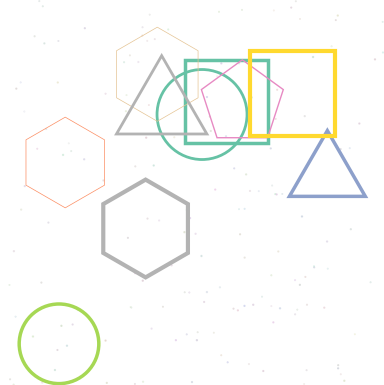[{"shape": "square", "thickness": 2.5, "radius": 0.54, "center": [0.588, 0.736]}, {"shape": "circle", "thickness": 2, "radius": 0.58, "center": [0.525, 0.703]}, {"shape": "hexagon", "thickness": 0.5, "radius": 0.59, "center": [0.169, 0.578]}, {"shape": "triangle", "thickness": 2.5, "radius": 0.57, "center": [0.85, 0.547]}, {"shape": "pentagon", "thickness": 1, "radius": 0.56, "center": [0.629, 0.733]}, {"shape": "circle", "thickness": 2.5, "radius": 0.52, "center": [0.153, 0.107]}, {"shape": "square", "thickness": 3, "radius": 0.55, "center": [0.76, 0.757]}, {"shape": "hexagon", "thickness": 0.5, "radius": 0.61, "center": [0.409, 0.807]}, {"shape": "hexagon", "thickness": 3, "radius": 0.63, "center": [0.378, 0.406]}, {"shape": "triangle", "thickness": 2, "radius": 0.68, "center": [0.42, 0.72]}]